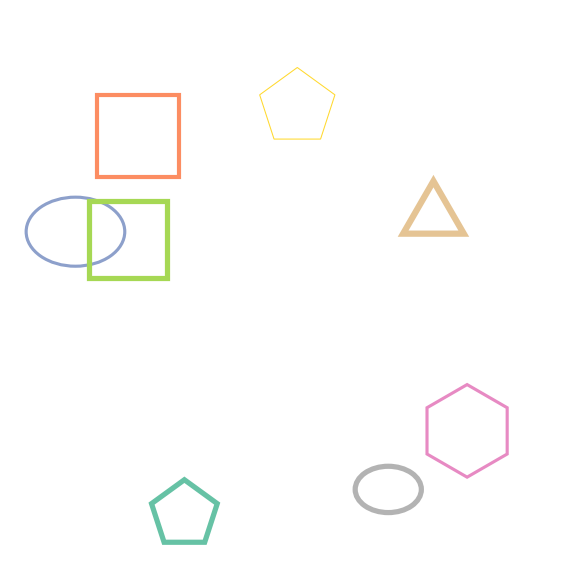[{"shape": "pentagon", "thickness": 2.5, "radius": 0.3, "center": [0.319, 0.109]}, {"shape": "square", "thickness": 2, "radius": 0.35, "center": [0.239, 0.763]}, {"shape": "oval", "thickness": 1.5, "radius": 0.43, "center": [0.131, 0.598]}, {"shape": "hexagon", "thickness": 1.5, "radius": 0.4, "center": [0.809, 0.253]}, {"shape": "square", "thickness": 2.5, "radius": 0.33, "center": [0.222, 0.584]}, {"shape": "pentagon", "thickness": 0.5, "radius": 0.34, "center": [0.515, 0.814]}, {"shape": "triangle", "thickness": 3, "radius": 0.3, "center": [0.751, 0.625]}, {"shape": "oval", "thickness": 2.5, "radius": 0.29, "center": [0.672, 0.152]}]